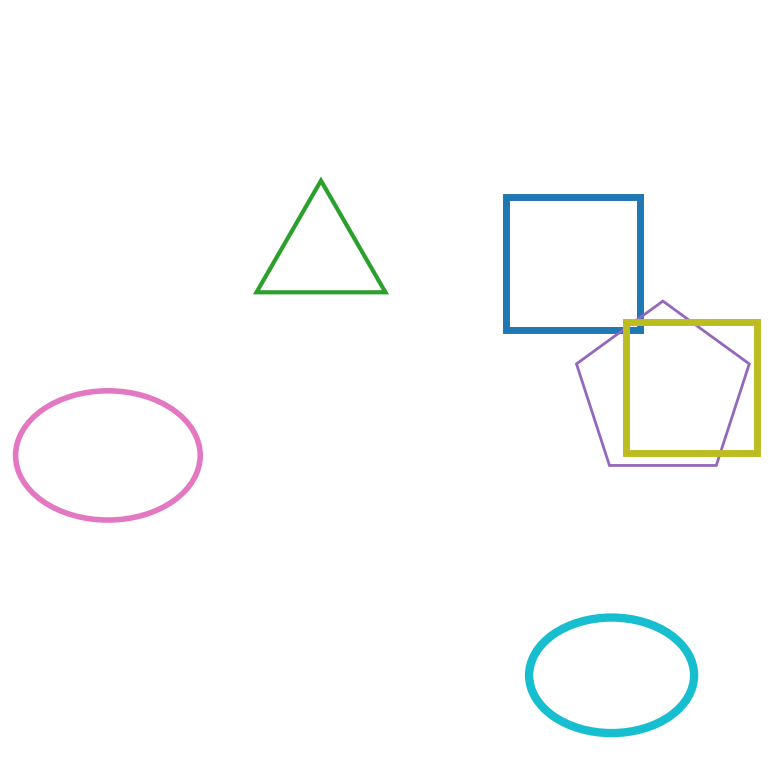[{"shape": "square", "thickness": 2.5, "radius": 0.43, "center": [0.744, 0.657]}, {"shape": "triangle", "thickness": 1.5, "radius": 0.48, "center": [0.417, 0.669]}, {"shape": "pentagon", "thickness": 1, "radius": 0.59, "center": [0.861, 0.491]}, {"shape": "oval", "thickness": 2, "radius": 0.6, "center": [0.14, 0.409]}, {"shape": "square", "thickness": 2.5, "radius": 0.43, "center": [0.898, 0.496]}, {"shape": "oval", "thickness": 3, "radius": 0.54, "center": [0.794, 0.123]}]